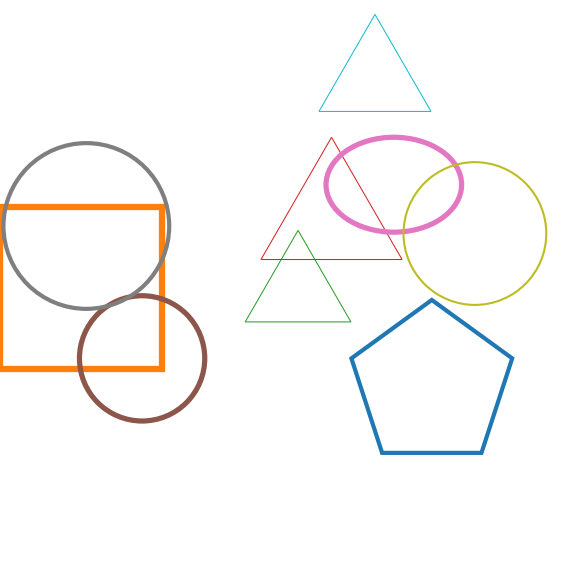[{"shape": "pentagon", "thickness": 2, "radius": 0.73, "center": [0.748, 0.333]}, {"shape": "square", "thickness": 3, "radius": 0.7, "center": [0.14, 0.5]}, {"shape": "triangle", "thickness": 0.5, "radius": 0.53, "center": [0.516, 0.495]}, {"shape": "triangle", "thickness": 0.5, "radius": 0.71, "center": [0.574, 0.62]}, {"shape": "circle", "thickness": 2.5, "radius": 0.54, "center": [0.246, 0.379]}, {"shape": "oval", "thickness": 2.5, "radius": 0.59, "center": [0.682, 0.679]}, {"shape": "circle", "thickness": 2, "radius": 0.72, "center": [0.149, 0.608]}, {"shape": "circle", "thickness": 1, "radius": 0.62, "center": [0.822, 0.595]}, {"shape": "triangle", "thickness": 0.5, "radius": 0.56, "center": [0.649, 0.862]}]